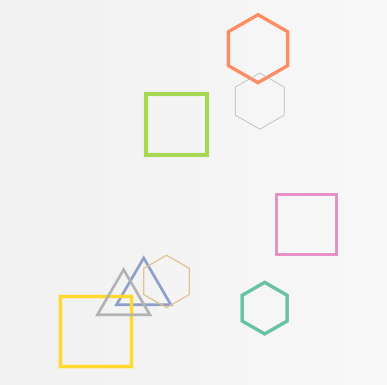[{"shape": "hexagon", "thickness": 2.5, "radius": 0.33, "center": [0.683, 0.2]}, {"shape": "hexagon", "thickness": 2.5, "radius": 0.44, "center": [0.666, 0.874]}, {"shape": "triangle", "thickness": 2, "radius": 0.4, "center": [0.371, 0.249]}, {"shape": "square", "thickness": 2, "radius": 0.39, "center": [0.79, 0.418]}, {"shape": "square", "thickness": 3, "radius": 0.4, "center": [0.455, 0.677]}, {"shape": "square", "thickness": 2.5, "radius": 0.46, "center": [0.246, 0.14]}, {"shape": "hexagon", "thickness": 1, "radius": 0.34, "center": [0.43, 0.269]}, {"shape": "triangle", "thickness": 2, "radius": 0.39, "center": [0.319, 0.221]}, {"shape": "hexagon", "thickness": 0.5, "radius": 0.36, "center": [0.67, 0.737]}]